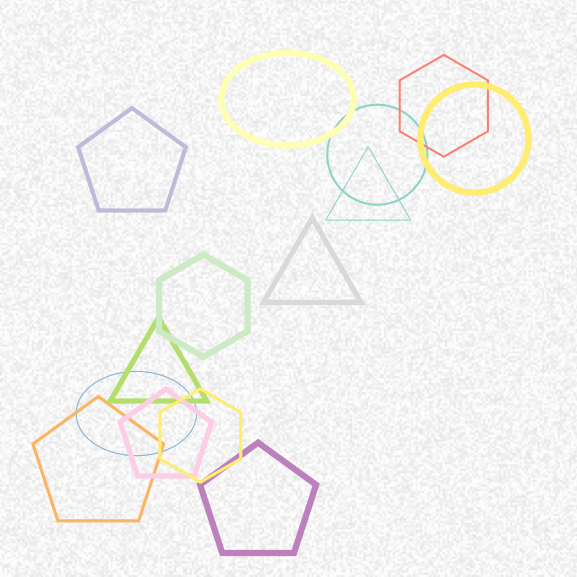[{"shape": "triangle", "thickness": 0.5, "radius": 0.42, "center": [0.638, 0.66]}, {"shape": "circle", "thickness": 1, "radius": 0.43, "center": [0.653, 0.731]}, {"shape": "oval", "thickness": 3, "radius": 0.57, "center": [0.498, 0.827]}, {"shape": "pentagon", "thickness": 2, "radius": 0.49, "center": [0.229, 0.714]}, {"shape": "hexagon", "thickness": 1, "radius": 0.44, "center": [0.768, 0.816]}, {"shape": "oval", "thickness": 0.5, "radius": 0.52, "center": [0.236, 0.283]}, {"shape": "pentagon", "thickness": 1.5, "radius": 0.6, "center": [0.17, 0.194]}, {"shape": "triangle", "thickness": 2.5, "radius": 0.48, "center": [0.274, 0.353]}, {"shape": "pentagon", "thickness": 2.5, "radius": 0.42, "center": [0.287, 0.242]}, {"shape": "triangle", "thickness": 2.5, "radius": 0.49, "center": [0.541, 0.524]}, {"shape": "pentagon", "thickness": 3, "radius": 0.53, "center": [0.447, 0.127]}, {"shape": "hexagon", "thickness": 3, "radius": 0.44, "center": [0.352, 0.47]}, {"shape": "circle", "thickness": 3, "radius": 0.47, "center": [0.821, 0.759]}, {"shape": "hexagon", "thickness": 1.5, "radius": 0.4, "center": [0.347, 0.245]}]